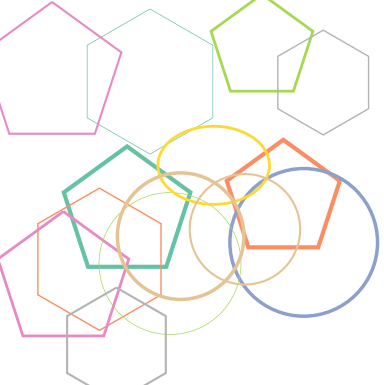[{"shape": "hexagon", "thickness": 0.5, "radius": 0.94, "center": [0.39, 0.788]}, {"shape": "pentagon", "thickness": 3, "radius": 0.86, "center": [0.33, 0.447]}, {"shape": "pentagon", "thickness": 3, "radius": 0.77, "center": [0.736, 0.482]}, {"shape": "hexagon", "thickness": 1, "radius": 0.92, "center": [0.258, 0.327]}, {"shape": "circle", "thickness": 2.5, "radius": 0.96, "center": [0.789, 0.37]}, {"shape": "pentagon", "thickness": 1.5, "radius": 0.95, "center": [0.135, 0.806]}, {"shape": "pentagon", "thickness": 2, "radius": 0.89, "center": [0.165, 0.272]}, {"shape": "circle", "thickness": 0.5, "radius": 0.92, "center": [0.442, 0.315]}, {"shape": "pentagon", "thickness": 2, "radius": 0.7, "center": [0.68, 0.876]}, {"shape": "oval", "thickness": 2, "radius": 0.72, "center": [0.555, 0.571]}, {"shape": "circle", "thickness": 1.5, "radius": 0.72, "center": [0.636, 0.404]}, {"shape": "circle", "thickness": 2.5, "radius": 0.82, "center": [0.469, 0.387]}, {"shape": "hexagon", "thickness": 1, "radius": 0.68, "center": [0.84, 0.786]}, {"shape": "hexagon", "thickness": 1.5, "radius": 0.74, "center": [0.302, 0.105]}]